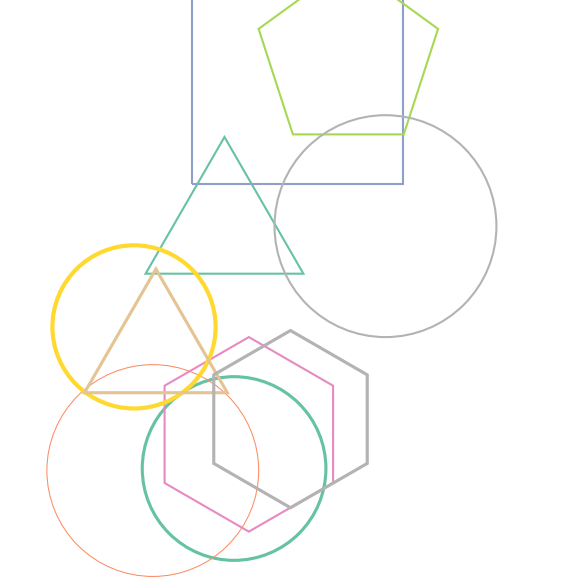[{"shape": "triangle", "thickness": 1, "radius": 0.79, "center": [0.389, 0.604]}, {"shape": "circle", "thickness": 1.5, "radius": 0.8, "center": [0.405, 0.188]}, {"shape": "circle", "thickness": 0.5, "radius": 0.92, "center": [0.265, 0.184]}, {"shape": "square", "thickness": 1, "radius": 0.91, "center": [0.515, 0.864]}, {"shape": "hexagon", "thickness": 1, "radius": 0.84, "center": [0.431, 0.247]}, {"shape": "pentagon", "thickness": 1, "radius": 0.82, "center": [0.603, 0.899]}, {"shape": "circle", "thickness": 2, "radius": 0.71, "center": [0.232, 0.433]}, {"shape": "triangle", "thickness": 1.5, "radius": 0.71, "center": [0.27, 0.391]}, {"shape": "circle", "thickness": 1, "radius": 0.96, "center": [0.667, 0.608]}, {"shape": "hexagon", "thickness": 1.5, "radius": 0.77, "center": [0.503, 0.273]}]